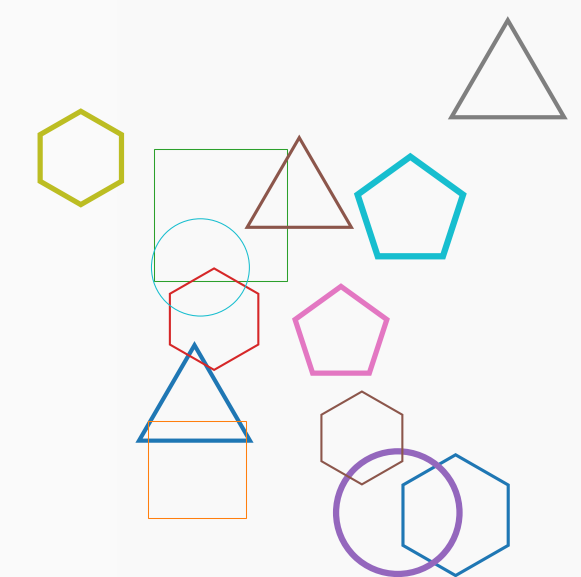[{"shape": "hexagon", "thickness": 1.5, "radius": 0.52, "center": [0.784, 0.107]}, {"shape": "triangle", "thickness": 2, "radius": 0.55, "center": [0.335, 0.291]}, {"shape": "square", "thickness": 0.5, "radius": 0.42, "center": [0.339, 0.186]}, {"shape": "square", "thickness": 0.5, "radius": 0.57, "center": [0.379, 0.627]}, {"shape": "hexagon", "thickness": 1, "radius": 0.44, "center": [0.368, 0.446]}, {"shape": "circle", "thickness": 3, "radius": 0.53, "center": [0.684, 0.111]}, {"shape": "triangle", "thickness": 1.5, "radius": 0.52, "center": [0.515, 0.657]}, {"shape": "hexagon", "thickness": 1, "radius": 0.4, "center": [0.623, 0.241]}, {"shape": "pentagon", "thickness": 2.5, "radius": 0.42, "center": [0.587, 0.42]}, {"shape": "triangle", "thickness": 2, "radius": 0.56, "center": [0.874, 0.852]}, {"shape": "hexagon", "thickness": 2.5, "radius": 0.4, "center": [0.139, 0.726]}, {"shape": "pentagon", "thickness": 3, "radius": 0.48, "center": [0.706, 0.633]}, {"shape": "circle", "thickness": 0.5, "radius": 0.42, "center": [0.345, 0.536]}]